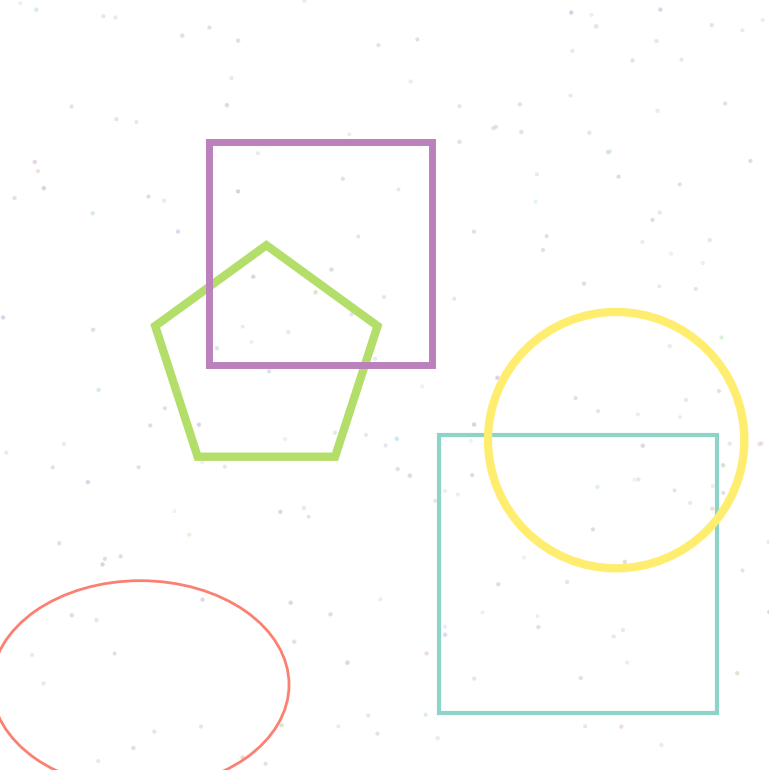[{"shape": "square", "thickness": 1.5, "radius": 0.9, "center": [0.75, 0.255]}, {"shape": "oval", "thickness": 1, "radius": 0.97, "center": [0.182, 0.111]}, {"shape": "pentagon", "thickness": 3, "radius": 0.76, "center": [0.346, 0.53]}, {"shape": "square", "thickness": 2.5, "radius": 0.72, "center": [0.417, 0.671]}, {"shape": "circle", "thickness": 3, "radius": 0.83, "center": [0.8, 0.428]}]